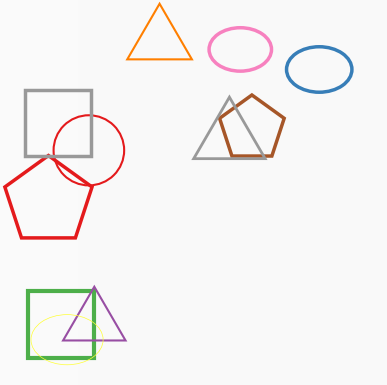[{"shape": "circle", "thickness": 1.5, "radius": 0.46, "center": [0.229, 0.61]}, {"shape": "pentagon", "thickness": 2.5, "radius": 0.59, "center": [0.125, 0.478]}, {"shape": "oval", "thickness": 2.5, "radius": 0.42, "center": [0.824, 0.82]}, {"shape": "square", "thickness": 3, "radius": 0.43, "center": [0.158, 0.157]}, {"shape": "triangle", "thickness": 1.5, "radius": 0.47, "center": [0.243, 0.162]}, {"shape": "triangle", "thickness": 1.5, "radius": 0.48, "center": [0.412, 0.894]}, {"shape": "oval", "thickness": 0.5, "radius": 0.47, "center": [0.173, 0.118]}, {"shape": "pentagon", "thickness": 2.5, "radius": 0.44, "center": [0.65, 0.666]}, {"shape": "oval", "thickness": 2.5, "radius": 0.4, "center": [0.62, 0.872]}, {"shape": "square", "thickness": 2.5, "radius": 0.42, "center": [0.15, 0.681]}, {"shape": "triangle", "thickness": 2, "radius": 0.53, "center": [0.592, 0.641]}]